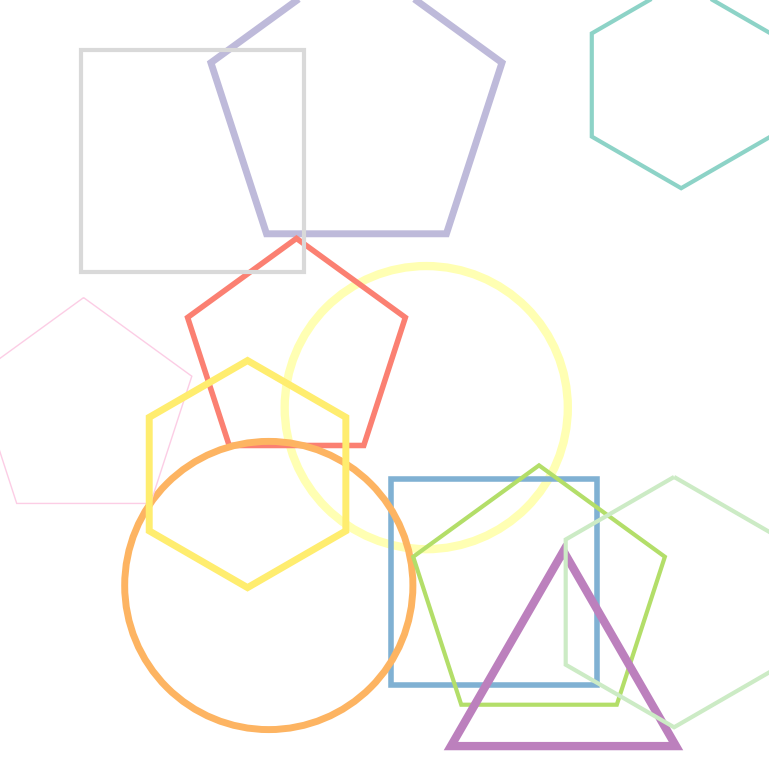[{"shape": "hexagon", "thickness": 1.5, "radius": 0.67, "center": [0.885, 0.89]}, {"shape": "circle", "thickness": 3, "radius": 0.92, "center": [0.554, 0.471]}, {"shape": "pentagon", "thickness": 2.5, "radius": 0.99, "center": [0.463, 0.857]}, {"shape": "pentagon", "thickness": 2, "radius": 0.74, "center": [0.385, 0.542]}, {"shape": "square", "thickness": 2, "radius": 0.67, "center": [0.642, 0.244]}, {"shape": "circle", "thickness": 2.5, "radius": 0.94, "center": [0.349, 0.24]}, {"shape": "pentagon", "thickness": 1.5, "radius": 0.86, "center": [0.7, 0.224]}, {"shape": "pentagon", "thickness": 0.5, "radius": 0.74, "center": [0.109, 0.466]}, {"shape": "square", "thickness": 1.5, "radius": 0.72, "center": [0.25, 0.791]}, {"shape": "triangle", "thickness": 3, "radius": 0.84, "center": [0.732, 0.115]}, {"shape": "hexagon", "thickness": 1.5, "radius": 0.81, "center": [0.875, 0.218]}, {"shape": "hexagon", "thickness": 2.5, "radius": 0.74, "center": [0.321, 0.384]}]